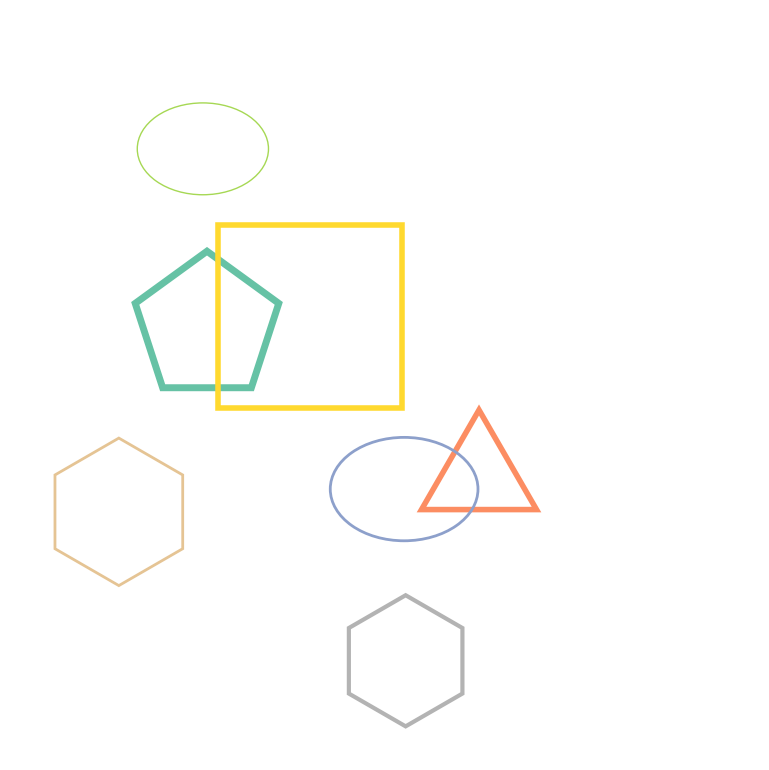[{"shape": "pentagon", "thickness": 2.5, "radius": 0.49, "center": [0.269, 0.576]}, {"shape": "triangle", "thickness": 2, "radius": 0.43, "center": [0.622, 0.381]}, {"shape": "oval", "thickness": 1, "radius": 0.48, "center": [0.525, 0.365]}, {"shape": "oval", "thickness": 0.5, "radius": 0.43, "center": [0.263, 0.807]}, {"shape": "square", "thickness": 2, "radius": 0.6, "center": [0.403, 0.589]}, {"shape": "hexagon", "thickness": 1, "radius": 0.48, "center": [0.154, 0.335]}, {"shape": "hexagon", "thickness": 1.5, "radius": 0.43, "center": [0.527, 0.142]}]